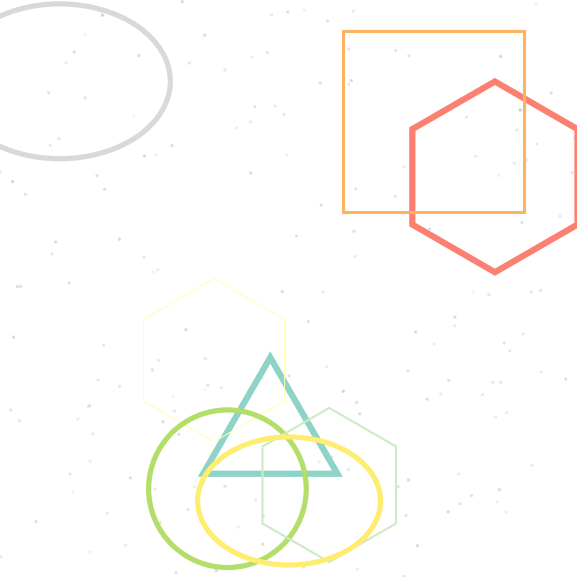[{"shape": "triangle", "thickness": 3, "radius": 0.67, "center": [0.468, 0.246]}, {"shape": "hexagon", "thickness": 0.5, "radius": 0.71, "center": [0.371, 0.375]}, {"shape": "hexagon", "thickness": 3, "radius": 0.83, "center": [0.857, 0.693]}, {"shape": "square", "thickness": 1.5, "radius": 0.78, "center": [0.75, 0.788]}, {"shape": "circle", "thickness": 2.5, "radius": 0.68, "center": [0.394, 0.153]}, {"shape": "oval", "thickness": 2.5, "radius": 0.96, "center": [0.103, 0.858]}, {"shape": "hexagon", "thickness": 1, "radius": 0.67, "center": [0.57, 0.159]}, {"shape": "oval", "thickness": 2.5, "radius": 0.79, "center": [0.501, 0.132]}]